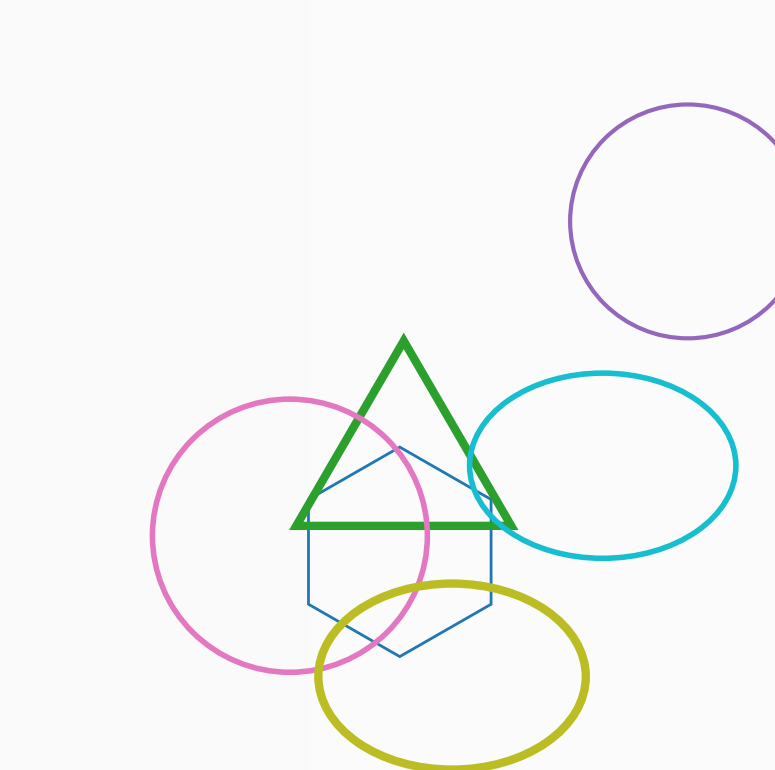[{"shape": "hexagon", "thickness": 1, "radius": 0.68, "center": [0.516, 0.283]}, {"shape": "triangle", "thickness": 3, "radius": 0.8, "center": [0.521, 0.397]}, {"shape": "circle", "thickness": 1.5, "radius": 0.76, "center": [0.887, 0.712]}, {"shape": "circle", "thickness": 2, "radius": 0.89, "center": [0.374, 0.304]}, {"shape": "oval", "thickness": 3, "radius": 0.86, "center": [0.583, 0.121]}, {"shape": "oval", "thickness": 2, "radius": 0.86, "center": [0.778, 0.395]}]